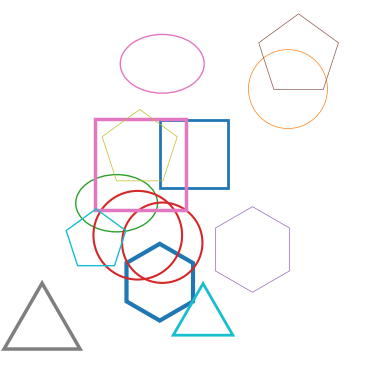[{"shape": "hexagon", "thickness": 3, "radius": 0.5, "center": [0.415, 0.267]}, {"shape": "square", "thickness": 2, "radius": 0.44, "center": [0.505, 0.599]}, {"shape": "circle", "thickness": 0.5, "radius": 0.51, "center": [0.748, 0.769]}, {"shape": "oval", "thickness": 1, "radius": 0.53, "center": [0.303, 0.472]}, {"shape": "circle", "thickness": 1.5, "radius": 0.58, "center": [0.358, 0.389]}, {"shape": "circle", "thickness": 1.5, "radius": 0.52, "center": [0.421, 0.37]}, {"shape": "hexagon", "thickness": 0.5, "radius": 0.56, "center": [0.656, 0.352]}, {"shape": "pentagon", "thickness": 0.5, "radius": 0.54, "center": [0.776, 0.855]}, {"shape": "square", "thickness": 2.5, "radius": 0.59, "center": [0.364, 0.572]}, {"shape": "oval", "thickness": 1, "radius": 0.54, "center": [0.421, 0.834]}, {"shape": "triangle", "thickness": 2.5, "radius": 0.57, "center": [0.109, 0.15]}, {"shape": "pentagon", "thickness": 0.5, "radius": 0.51, "center": [0.363, 0.613]}, {"shape": "triangle", "thickness": 2, "radius": 0.45, "center": [0.527, 0.174]}, {"shape": "pentagon", "thickness": 1, "radius": 0.41, "center": [0.249, 0.376]}]